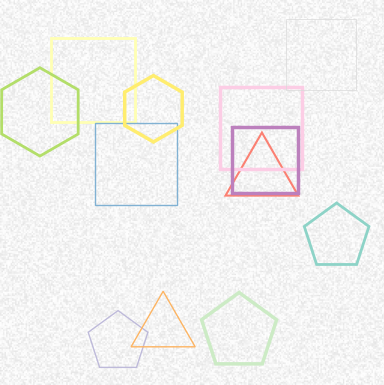[{"shape": "pentagon", "thickness": 2, "radius": 0.44, "center": [0.874, 0.385]}, {"shape": "square", "thickness": 2, "radius": 0.55, "center": [0.242, 0.791]}, {"shape": "pentagon", "thickness": 1, "radius": 0.41, "center": [0.307, 0.112]}, {"shape": "triangle", "thickness": 1.5, "radius": 0.55, "center": [0.68, 0.547]}, {"shape": "square", "thickness": 1, "radius": 0.53, "center": [0.353, 0.573]}, {"shape": "triangle", "thickness": 1, "radius": 0.48, "center": [0.424, 0.147]}, {"shape": "hexagon", "thickness": 2, "radius": 0.57, "center": [0.104, 0.709]}, {"shape": "square", "thickness": 2.5, "radius": 0.53, "center": [0.678, 0.667]}, {"shape": "square", "thickness": 0.5, "radius": 0.46, "center": [0.834, 0.859]}, {"shape": "square", "thickness": 2.5, "radius": 0.43, "center": [0.688, 0.584]}, {"shape": "pentagon", "thickness": 2.5, "radius": 0.51, "center": [0.621, 0.138]}, {"shape": "hexagon", "thickness": 2.5, "radius": 0.43, "center": [0.399, 0.718]}]